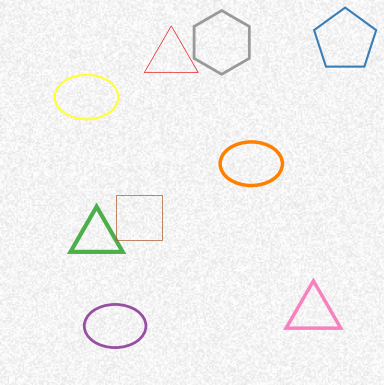[{"shape": "triangle", "thickness": 0.5, "radius": 0.4, "center": [0.445, 0.852]}, {"shape": "pentagon", "thickness": 1.5, "radius": 0.42, "center": [0.897, 0.896]}, {"shape": "triangle", "thickness": 3, "radius": 0.39, "center": [0.251, 0.385]}, {"shape": "oval", "thickness": 2, "radius": 0.4, "center": [0.299, 0.153]}, {"shape": "oval", "thickness": 2.5, "radius": 0.4, "center": [0.653, 0.575]}, {"shape": "oval", "thickness": 1.5, "radius": 0.41, "center": [0.225, 0.748]}, {"shape": "square", "thickness": 0.5, "radius": 0.3, "center": [0.361, 0.435]}, {"shape": "triangle", "thickness": 2.5, "radius": 0.41, "center": [0.814, 0.189]}, {"shape": "hexagon", "thickness": 2, "radius": 0.41, "center": [0.576, 0.89]}]